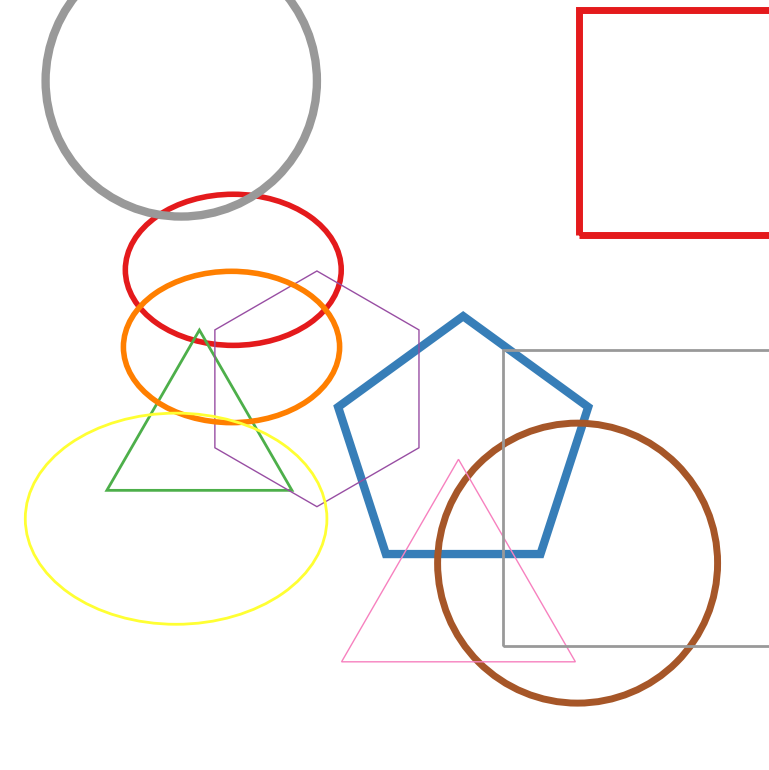[{"shape": "oval", "thickness": 2, "radius": 0.7, "center": [0.303, 0.65]}, {"shape": "square", "thickness": 2.5, "radius": 0.73, "center": [0.898, 0.841]}, {"shape": "pentagon", "thickness": 3, "radius": 0.85, "center": [0.602, 0.419]}, {"shape": "triangle", "thickness": 1, "radius": 0.69, "center": [0.259, 0.433]}, {"shape": "hexagon", "thickness": 0.5, "radius": 0.77, "center": [0.412, 0.495]}, {"shape": "oval", "thickness": 2, "radius": 0.7, "center": [0.301, 0.549]}, {"shape": "oval", "thickness": 1, "radius": 0.98, "center": [0.229, 0.326]}, {"shape": "circle", "thickness": 2.5, "radius": 0.91, "center": [0.75, 0.269]}, {"shape": "triangle", "thickness": 0.5, "radius": 0.88, "center": [0.595, 0.228]}, {"shape": "square", "thickness": 1, "radius": 0.96, "center": [0.845, 0.353]}, {"shape": "circle", "thickness": 3, "radius": 0.88, "center": [0.235, 0.895]}]